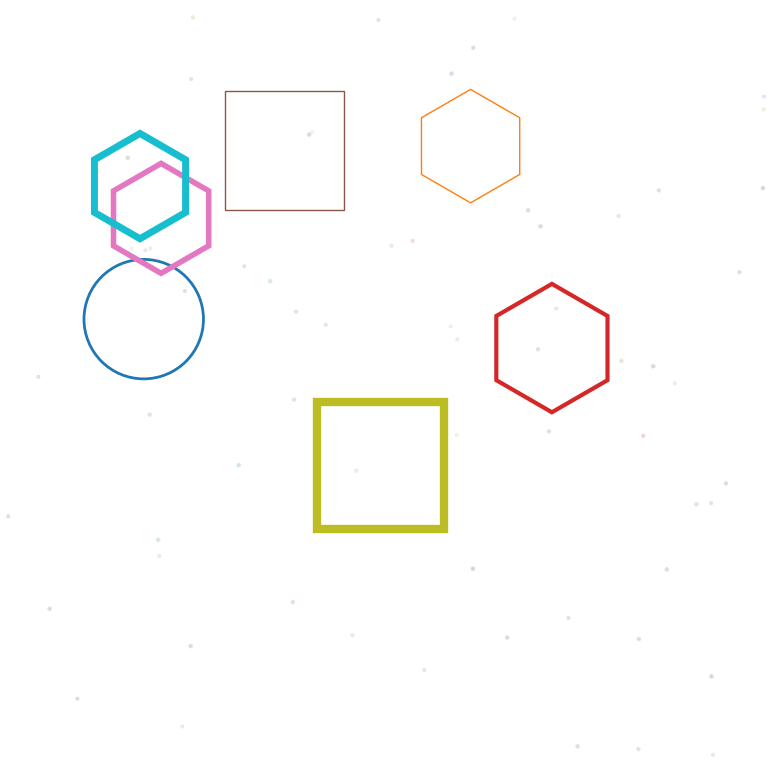[{"shape": "circle", "thickness": 1, "radius": 0.39, "center": [0.187, 0.586]}, {"shape": "hexagon", "thickness": 0.5, "radius": 0.37, "center": [0.611, 0.81]}, {"shape": "hexagon", "thickness": 1.5, "radius": 0.42, "center": [0.717, 0.548]}, {"shape": "square", "thickness": 0.5, "radius": 0.39, "center": [0.369, 0.804]}, {"shape": "hexagon", "thickness": 2, "radius": 0.36, "center": [0.209, 0.716]}, {"shape": "square", "thickness": 3, "radius": 0.41, "center": [0.494, 0.396]}, {"shape": "hexagon", "thickness": 2.5, "radius": 0.34, "center": [0.182, 0.758]}]